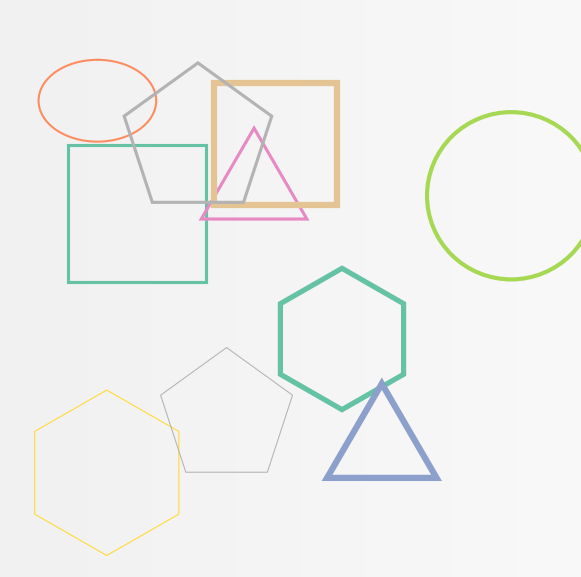[{"shape": "hexagon", "thickness": 2.5, "radius": 0.61, "center": [0.588, 0.412]}, {"shape": "square", "thickness": 1.5, "radius": 0.6, "center": [0.236, 0.63]}, {"shape": "oval", "thickness": 1, "radius": 0.51, "center": [0.168, 0.825]}, {"shape": "triangle", "thickness": 3, "radius": 0.54, "center": [0.657, 0.226]}, {"shape": "triangle", "thickness": 1.5, "radius": 0.52, "center": [0.437, 0.672]}, {"shape": "circle", "thickness": 2, "radius": 0.72, "center": [0.879, 0.66]}, {"shape": "hexagon", "thickness": 0.5, "radius": 0.72, "center": [0.184, 0.18]}, {"shape": "square", "thickness": 3, "radius": 0.53, "center": [0.474, 0.749]}, {"shape": "pentagon", "thickness": 0.5, "radius": 0.6, "center": [0.39, 0.278]}, {"shape": "pentagon", "thickness": 1.5, "radius": 0.67, "center": [0.341, 0.757]}]